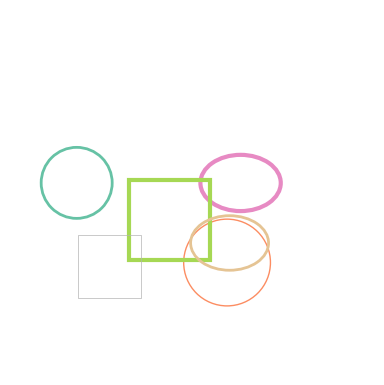[{"shape": "circle", "thickness": 2, "radius": 0.46, "center": [0.199, 0.525]}, {"shape": "circle", "thickness": 1, "radius": 0.56, "center": [0.59, 0.318]}, {"shape": "oval", "thickness": 3, "radius": 0.52, "center": [0.625, 0.525]}, {"shape": "square", "thickness": 3, "radius": 0.52, "center": [0.44, 0.429]}, {"shape": "oval", "thickness": 2, "radius": 0.51, "center": [0.596, 0.369]}, {"shape": "square", "thickness": 0.5, "radius": 0.41, "center": [0.284, 0.307]}]